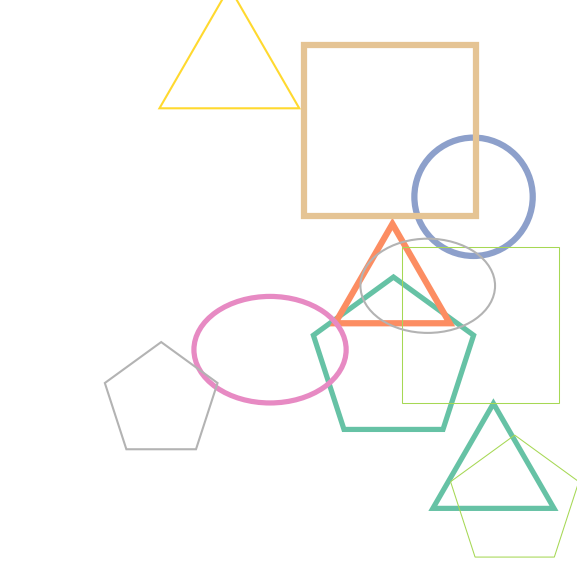[{"shape": "triangle", "thickness": 2.5, "radius": 0.61, "center": [0.854, 0.179]}, {"shape": "pentagon", "thickness": 2.5, "radius": 0.73, "center": [0.681, 0.374]}, {"shape": "triangle", "thickness": 3, "radius": 0.57, "center": [0.68, 0.497]}, {"shape": "circle", "thickness": 3, "radius": 0.51, "center": [0.82, 0.658]}, {"shape": "oval", "thickness": 2.5, "radius": 0.66, "center": [0.468, 0.394]}, {"shape": "pentagon", "thickness": 0.5, "radius": 0.58, "center": [0.891, 0.129]}, {"shape": "square", "thickness": 0.5, "radius": 0.68, "center": [0.832, 0.436]}, {"shape": "triangle", "thickness": 1, "radius": 0.7, "center": [0.397, 0.881]}, {"shape": "square", "thickness": 3, "radius": 0.74, "center": [0.675, 0.773]}, {"shape": "pentagon", "thickness": 1, "radius": 0.51, "center": [0.279, 0.304]}, {"shape": "oval", "thickness": 1, "radius": 0.58, "center": [0.741, 0.504]}]